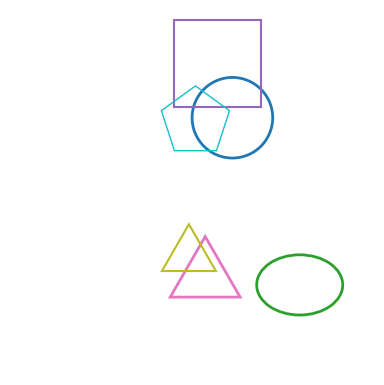[{"shape": "circle", "thickness": 2, "radius": 0.52, "center": [0.604, 0.694]}, {"shape": "oval", "thickness": 2, "radius": 0.56, "center": [0.778, 0.26]}, {"shape": "square", "thickness": 1.5, "radius": 0.56, "center": [0.564, 0.834]}, {"shape": "triangle", "thickness": 2, "radius": 0.52, "center": [0.533, 0.281]}, {"shape": "triangle", "thickness": 1.5, "radius": 0.4, "center": [0.491, 0.337]}, {"shape": "pentagon", "thickness": 1, "radius": 0.46, "center": [0.508, 0.684]}]